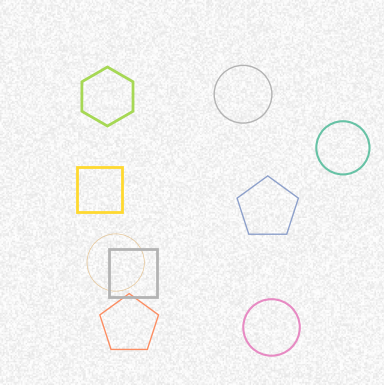[{"shape": "circle", "thickness": 1.5, "radius": 0.35, "center": [0.891, 0.616]}, {"shape": "pentagon", "thickness": 1, "radius": 0.4, "center": [0.336, 0.157]}, {"shape": "pentagon", "thickness": 1, "radius": 0.42, "center": [0.695, 0.459]}, {"shape": "circle", "thickness": 1.5, "radius": 0.37, "center": [0.705, 0.15]}, {"shape": "hexagon", "thickness": 2, "radius": 0.38, "center": [0.279, 0.749]}, {"shape": "square", "thickness": 2, "radius": 0.29, "center": [0.258, 0.508]}, {"shape": "circle", "thickness": 0.5, "radius": 0.37, "center": [0.3, 0.318]}, {"shape": "circle", "thickness": 1, "radius": 0.37, "center": [0.631, 0.755]}, {"shape": "square", "thickness": 2, "radius": 0.31, "center": [0.345, 0.291]}]